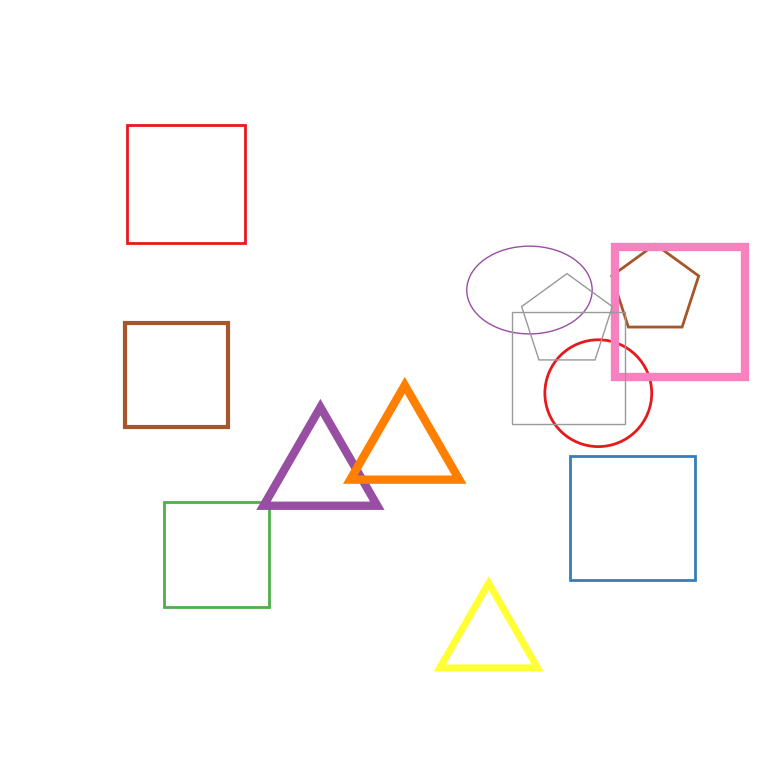[{"shape": "circle", "thickness": 1, "radius": 0.35, "center": [0.777, 0.489]}, {"shape": "square", "thickness": 1, "radius": 0.38, "center": [0.242, 0.761]}, {"shape": "square", "thickness": 1, "radius": 0.4, "center": [0.821, 0.327]}, {"shape": "square", "thickness": 1, "radius": 0.34, "center": [0.281, 0.28]}, {"shape": "oval", "thickness": 0.5, "radius": 0.41, "center": [0.688, 0.623]}, {"shape": "triangle", "thickness": 3, "radius": 0.43, "center": [0.416, 0.386]}, {"shape": "triangle", "thickness": 3, "radius": 0.41, "center": [0.526, 0.418]}, {"shape": "triangle", "thickness": 2.5, "radius": 0.37, "center": [0.635, 0.169]}, {"shape": "pentagon", "thickness": 1, "radius": 0.3, "center": [0.851, 0.623]}, {"shape": "square", "thickness": 1.5, "radius": 0.34, "center": [0.229, 0.513]}, {"shape": "square", "thickness": 3, "radius": 0.42, "center": [0.883, 0.594]}, {"shape": "square", "thickness": 0.5, "radius": 0.36, "center": [0.738, 0.522]}, {"shape": "pentagon", "thickness": 0.5, "radius": 0.31, "center": [0.736, 0.583]}]